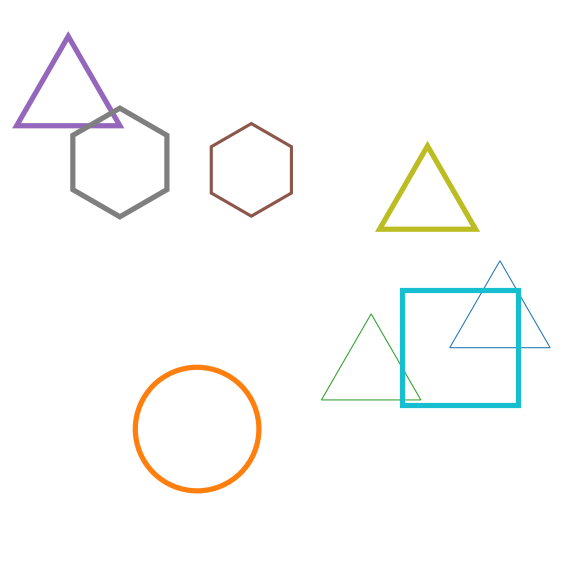[{"shape": "triangle", "thickness": 0.5, "radius": 0.5, "center": [0.866, 0.447]}, {"shape": "circle", "thickness": 2.5, "radius": 0.53, "center": [0.341, 0.256]}, {"shape": "triangle", "thickness": 0.5, "radius": 0.5, "center": [0.643, 0.356]}, {"shape": "triangle", "thickness": 2.5, "radius": 0.52, "center": [0.118, 0.833]}, {"shape": "hexagon", "thickness": 1.5, "radius": 0.4, "center": [0.435, 0.705]}, {"shape": "hexagon", "thickness": 2.5, "radius": 0.47, "center": [0.208, 0.718]}, {"shape": "triangle", "thickness": 2.5, "radius": 0.48, "center": [0.74, 0.65]}, {"shape": "square", "thickness": 2.5, "radius": 0.5, "center": [0.797, 0.397]}]